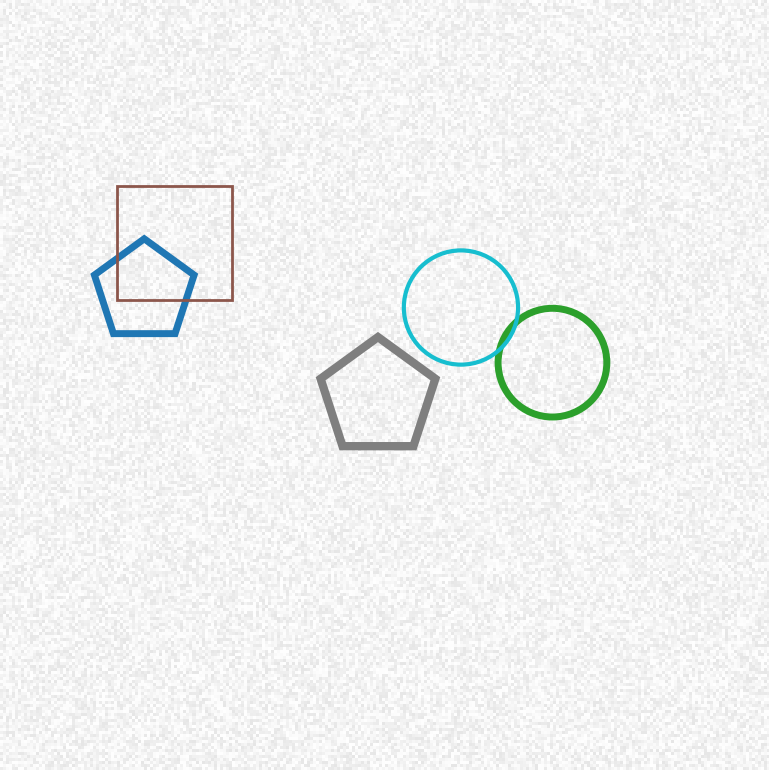[{"shape": "pentagon", "thickness": 2.5, "radius": 0.34, "center": [0.187, 0.622]}, {"shape": "circle", "thickness": 2.5, "radius": 0.35, "center": [0.717, 0.529]}, {"shape": "square", "thickness": 1, "radius": 0.37, "center": [0.227, 0.684]}, {"shape": "pentagon", "thickness": 3, "radius": 0.39, "center": [0.491, 0.484]}, {"shape": "circle", "thickness": 1.5, "radius": 0.37, "center": [0.599, 0.601]}]